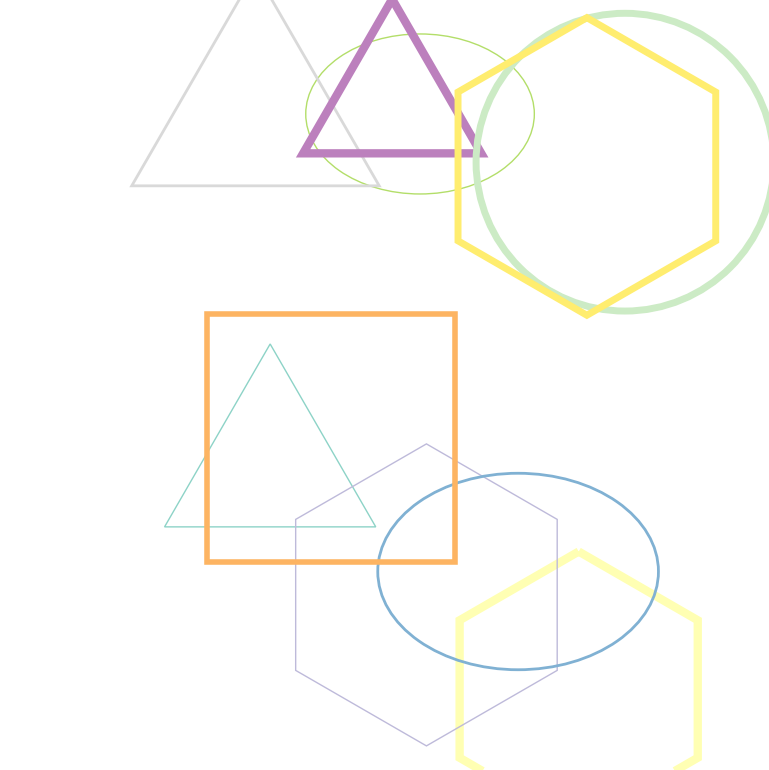[{"shape": "triangle", "thickness": 0.5, "radius": 0.79, "center": [0.351, 0.395]}, {"shape": "hexagon", "thickness": 3, "radius": 0.89, "center": [0.752, 0.105]}, {"shape": "hexagon", "thickness": 0.5, "radius": 0.98, "center": [0.554, 0.227]}, {"shape": "oval", "thickness": 1, "radius": 0.91, "center": [0.673, 0.258]}, {"shape": "square", "thickness": 2, "radius": 0.81, "center": [0.429, 0.431]}, {"shape": "oval", "thickness": 0.5, "radius": 0.74, "center": [0.546, 0.852]}, {"shape": "triangle", "thickness": 1, "radius": 0.93, "center": [0.332, 0.851]}, {"shape": "triangle", "thickness": 3, "radius": 0.67, "center": [0.509, 0.868]}, {"shape": "circle", "thickness": 2.5, "radius": 0.97, "center": [0.812, 0.789]}, {"shape": "hexagon", "thickness": 2.5, "radius": 0.97, "center": [0.762, 0.784]}]